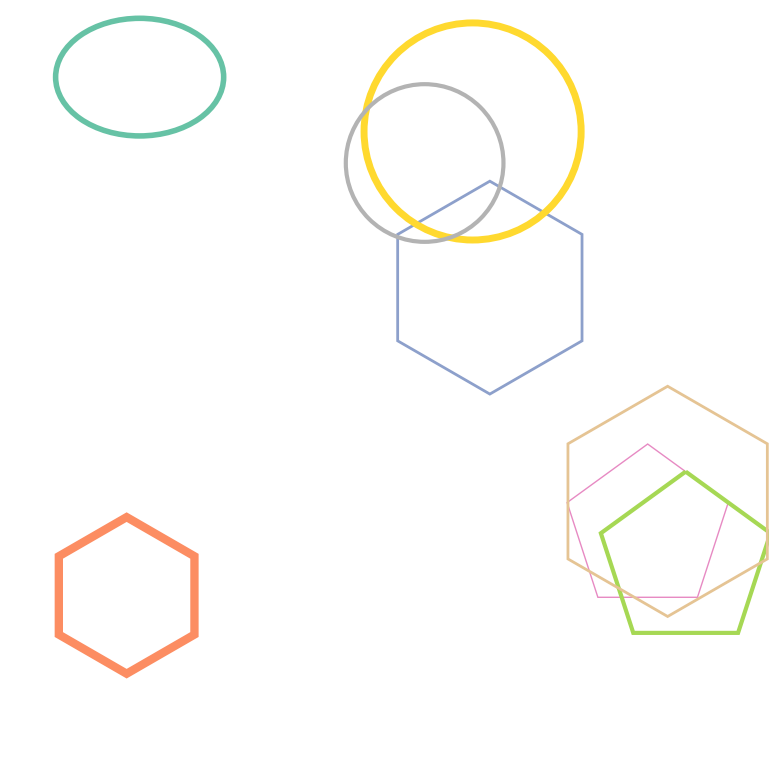[{"shape": "oval", "thickness": 2, "radius": 0.55, "center": [0.181, 0.9]}, {"shape": "hexagon", "thickness": 3, "radius": 0.51, "center": [0.164, 0.227]}, {"shape": "hexagon", "thickness": 1, "radius": 0.69, "center": [0.636, 0.626]}, {"shape": "pentagon", "thickness": 0.5, "radius": 0.55, "center": [0.841, 0.313]}, {"shape": "pentagon", "thickness": 1.5, "radius": 0.58, "center": [0.89, 0.272]}, {"shape": "circle", "thickness": 2.5, "radius": 0.7, "center": [0.614, 0.829]}, {"shape": "hexagon", "thickness": 1, "radius": 0.75, "center": [0.867, 0.349]}, {"shape": "circle", "thickness": 1.5, "radius": 0.51, "center": [0.551, 0.788]}]